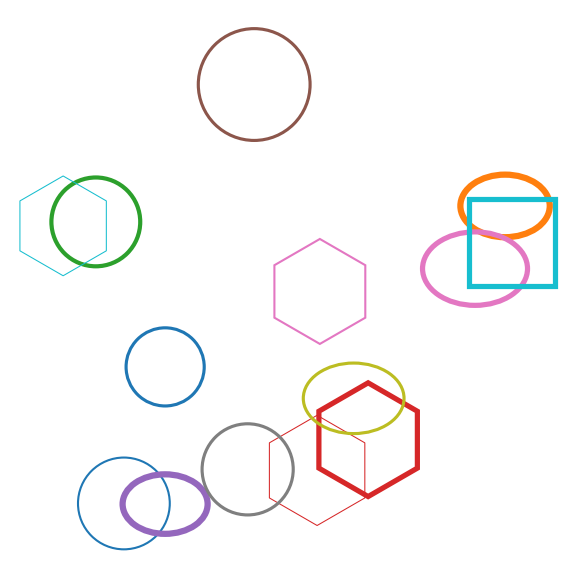[{"shape": "circle", "thickness": 1, "radius": 0.4, "center": [0.215, 0.127]}, {"shape": "circle", "thickness": 1.5, "radius": 0.34, "center": [0.286, 0.364]}, {"shape": "oval", "thickness": 3, "radius": 0.39, "center": [0.875, 0.643]}, {"shape": "circle", "thickness": 2, "radius": 0.38, "center": [0.166, 0.615]}, {"shape": "hexagon", "thickness": 0.5, "radius": 0.48, "center": [0.549, 0.185]}, {"shape": "hexagon", "thickness": 2.5, "radius": 0.49, "center": [0.637, 0.238]}, {"shape": "oval", "thickness": 3, "radius": 0.37, "center": [0.286, 0.126]}, {"shape": "circle", "thickness": 1.5, "radius": 0.48, "center": [0.44, 0.853]}, {"shape": "oval", "thickness": 2.5, "radius": 0.45, "center": [0.823, 0.534]}, {"shape": "hexagon", "thickness": 1, "radius": 0.45, "center": [0.554, 0.494]}, {"shape": "circle", "thickness": 1.5, "radius": 0.39, "center": [0.429, 0.186]}, {"shape": "oval", "thickness": 1.5, "radius": 0.44, "center": [0.612, 0.309]}, {"shape": "square", "thickness": 2.5, "radius": 0.37, "center": [0.887, 0.579]}, {"shape": "hexagon", "thickness": 0.5, "radius": 0.43, "center": [0.109, 0.608]}]